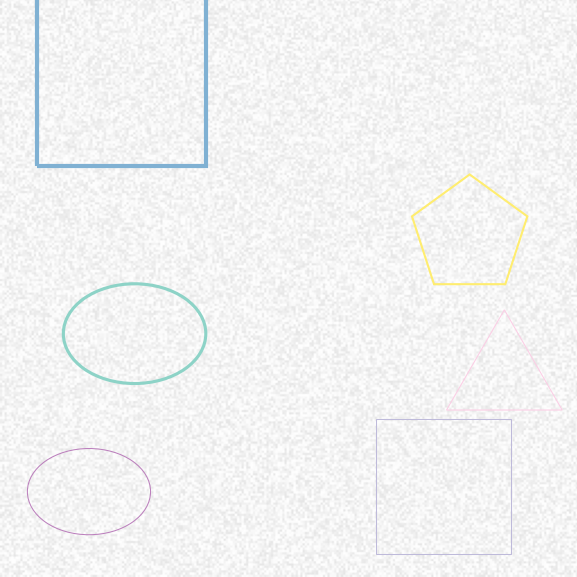[{"shape": "oval", "thickness": 1.5, "radius": 0.62, "center": [0.233, 0.421]}, {"shape": "square", "thickness": 0.5, "radius": 0.59, "center": [0.768, 0.157]}, {"shape": "square", "thickness": 2, "radius": 0.73, "center": [0.21, 0.858]}, {"shape": "triangle", "thickness": 0.5, "radius": 0.58, "center": [0.873, 0.347]}, {"shape": "oval", "thickness": 0.5, "radius": 0.53, "center": [0.154, 0.148]}, {"shape": "pentagon", "thickness": 1, "radius": 0.53, "center": [0.813, 0.592]}]